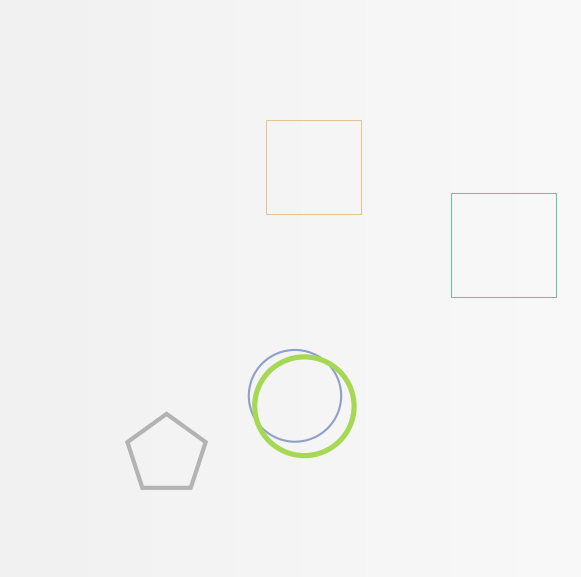[{"shape": "square", "thickness": 0.5, "radius": 0.45, "center": [0.866, 0.575]}, {"shape": "circle", "thickness": 1, "radius": 0.4, "center": [0.507, 0.314]}, {"shape": "circle", "thickness": 2.5, "radius": 0.43, "center": [0.524, 0.296]}, {"shape": "square", "thickness": 0.5, "radius": 0.41, "center": [0.54, 0.71]}, {"shape": "pentagon", "thickness": 2, "radius": 0.35, "center": [0.287, 0.212]}]